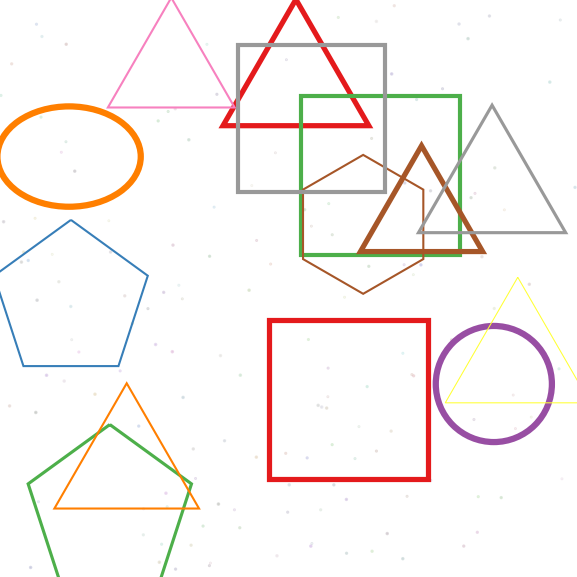[{"shape": "square", "thickness": 2.5, "radius": 0.69, "center": [0.604, 0.308]}, {"shape": "triangle", "thickness": 2.5, "radius": 0.73, "center": [0.512, 0.854]}, {"shape": "pentagon", "thickness": 1, "radius": 0.7, "center": [0.123, 0.478]}, {"shape": "square", "thickness": 2, "radius": 0.69, "center": [0.659, 0.696]}, {"shape": "pentagon", "thickness": 1.5, "radius": 0.74, "center": [0.19, 0.115]}, {"shape": "circle", "thickness": 3, "radius": 0.5, "center": [0.855, 0.334]}, {"shape": "oval", "thickness": 3, "radius": 0.62, "center": [0.12, 0.728]}, {"shape": "triangle", "thickness": 1, "radius": 0.72, "center": [0.219, 0.191]}, {"shape": "triangle", "thickness": 0.5, "radius": 0.72, "center": [0.897, 0.374]}, {"shape": "hexagon", "thickness": 1, "radius": 0.6, "center": [0.629, 0.611]}, {"shape": "triangle", "thickness": 2.5, "radius": 0.61, "center": [0.73, 0.625]}, {"shape": "triangle", "thickness": 1, "radius": 0.63, "center": [0.297, 0.876]}, {"shape": "square", "thickness": 2, "radius": 0.64, "center": [0.539, 0.794]}, {"shape": "triangle", "thickness": 1.5, "radius": 0.74, "center": [0.852, 0.67]}]